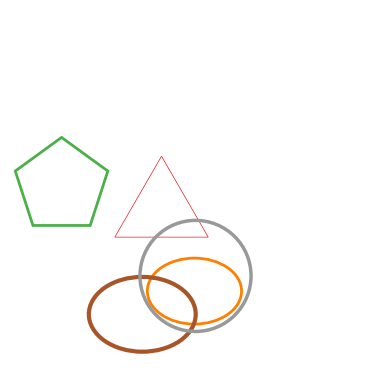[{"shape": "triangle", "thickness": 0.5, "radius": 0.7, "center": [0.42, 0.454]}, {"shape": "pentagon", "thickness": 2, "radius": 0.63, "center": [0.16, 0.517]}, {"shape": "oval", "thickness": 2, "radius": 0.61, "center": [0.505, 0.244]}, {"shape": "oval", "thickness": 3, "radius": 0.69, "center": [0.37, 0.184]}, {"shape": "circle", "thickness": 2.5, "radius": 0.72, "center": [0.508, 0.283]}]